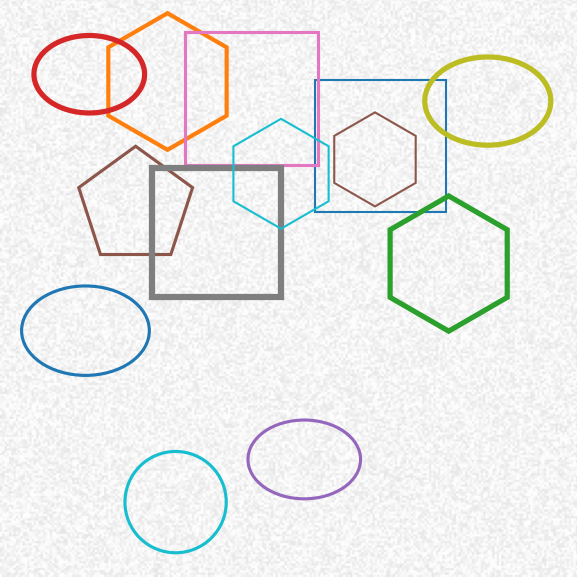[{"shape": "square", "thickness": 1, "radius": 0.57, "center": [0.659, 0.746]}, {"shape": "oval", "thickness": 1.5, "radius": 0.55, "center": [0.148, 0.427]}, {"shape": "hexagon", "thickness": 2, "radius": 0.59, "center": [0.29, 0.858]}, {"shape": "hexagon", "thickness": 2.5, "radius": 0.59, "center": [0.777, 0.543]}, {"shape": "oval", "thickness": 2.5, "radius": 0.48, "center": [0.155, 0.871]}, {"shape": "oval", "thickness": 1.5, "radius": 0.49, "center": [0.527, 0.204]}, {"shape": "hexagon", "thickness": 1, "radius": 0.41, "center": [0.649, 0.723]}, {"shape": "pentagon", "thickness": 1.5, "radius": 0.52, "center": [0.235, 0.642]}, {"shape": "square", "thickness": 1.5, "radius": 0.58, "center": [0.436, 0.829]}, {"shape": "square", "thickness": 3, "radius": 0.56, "center": [0.375, 0.597]}, {"shape": "oval", "thickness": 2.5, "radius": 0.55, "center": [0.845, 0.824]}, {"shape": "hexagon", "thickness": 1, "radius": 0.48, "center": [0.487, 0.698]}, {"shape": "circle", "thickness": 1.5, "radius": 0.44, "center": [0.304, 0.13]}]